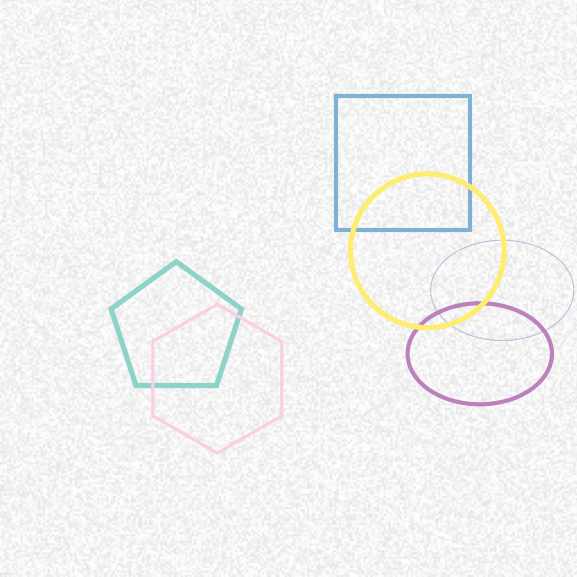[{"shape": "pentagon", "thickness": 2.5, "radius": 0.59, "center": [0.305, 0.427]}, {"shape": "oval", "thickness": 0.5, "radius": 0.62, "center": [0.87, 0.496]}, {"shape": "square", "thickness": 2, "radius": 0.58, "center": [0.698, 0.717]}, {"shape": "hexagon", "thickness": 1.5, "radius": 0.64, "center": [0.376, 0.343]}, {"shape": "oval", "thickness": 2, "radius": 0.63, "center": [0.831, 0.386]}, {"shape": "circle", "thickness": 2.5, "radius": 0.67, "center": [0.74, 0.565]}]